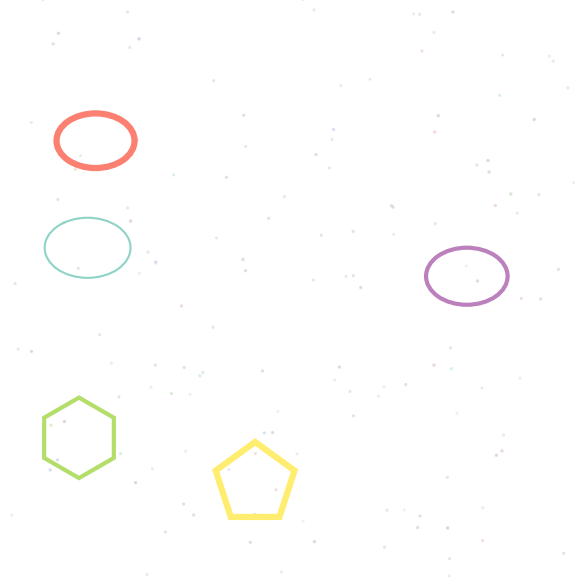[{"shape": "oval", "thickness": 1, "radius": 0.37, "center": [0.152, 0.57]}, {"shape": "oval", "thickness": 3, "radius": 0.34, "center": [0.165, 0.755]}, {"shape": "hexagon", "thickness": 2, "radius": 0.35, "center": [0.137, 0.241]}, {"shape": "oval", "thickness": 2, "radius": 0.35, "center": [0.808, 0.521]}, {"shape": "pentagon", "thickness": 3, "radius": 0.36, "center": [0.442, 0.162]}]